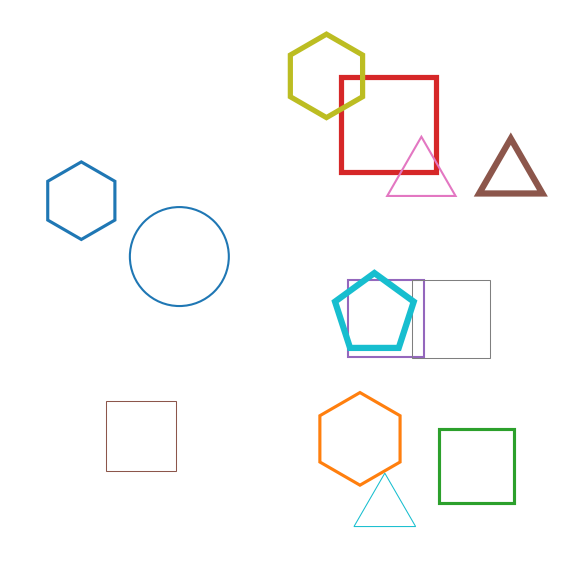[{"shape": "circle", "thickness": 1, "radius": 0.43, "center": [0.311, 0.555]}, {"shape": "hexagon", "thickness": 1.5, "radius": 0.34, "center": [0.141, 0.652]}, {"shape": "hexagon", "thickness": 1.5, "radius": 0.4, "center": [0.623, 0.239]}, {"shape": "square", "thickness": 1.5, "radius": 0.32, "center": [0.825, 0.192]}, {"shape": "square", "thickness": 2.5, "radius": 0.41, "center": [0.672, 0.783]}, {"shape": "square", "thickness": 1, "radius": 0.33, "center": [0.668, 0.448]}, {"shape": "triangle", "thickness": 3, "radius": 0.32, "center": [0.885, 0.696]}, {"shape": "square", "thickness": 0.5, "radius": 0.3, "center": [0.244, 0.244]}, {"shape": "triangle", "thickness": 1, "radius": 0.34, "center": [0.73, 0.694]}, {"shape": "square", "thickness": 0.5, "radius": 0.34, "center": [0.781, 0.447]}, {"shape": "hexagon", "thickness": 2.5, "radius": 0.36, "center": [0.565, 0.868]}, {"shape": "pentagon", "thickness": 3, "radius": 0.36, "center": [0.648, 0.455]}, {"shape": "triangle", "thickness": 0.5, "radius": 0.31, "center": [0.666, 0.118]}]